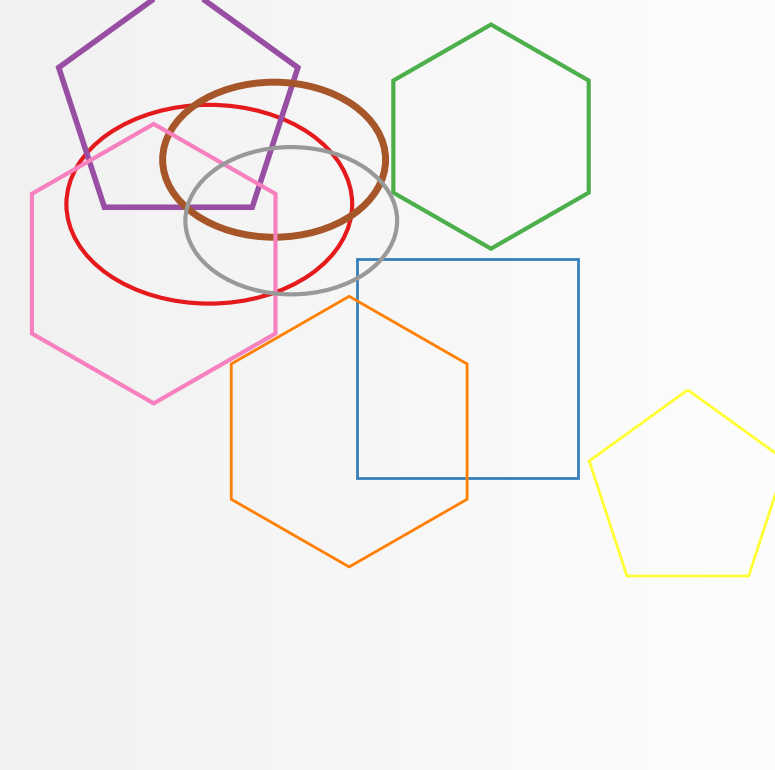[{"shape": "oval", "thickness": 1.5, "radius": 0.92, "center": [0.27, 0.735]}, {"shape": "square", "thickness": 1, "radius": 0.71, "center": [0.603, 0.521]}, {"shape": "hexagon", "thickness": 1.5, "radius": 0.73, "center": [0.634, 0.823]}, {"shape": "pentagon", "thickness": 2, "radius": 0.81, "center": [0.23, 0.862]}, {"shape": "hexagon", "thickness": 1, "radius": 0.88, "center": [0.451, 0.439]}, {"shape": "pentagon", "thickness": 1, "radius": 0.67, "center": [0.887, 0.36]}, {"shape": "oval", "thickness": 2.5, "radius": 0.72, "center": [0.354, 0.793]}, {"shape": "hexagon", "thickness": 1.5, "radius": 0.91, "center": [0.198, 0.658]}, {"shape": "oval", "thickness": 1.5, "radius": 0.68, "center": [0.376, 0.713]}]